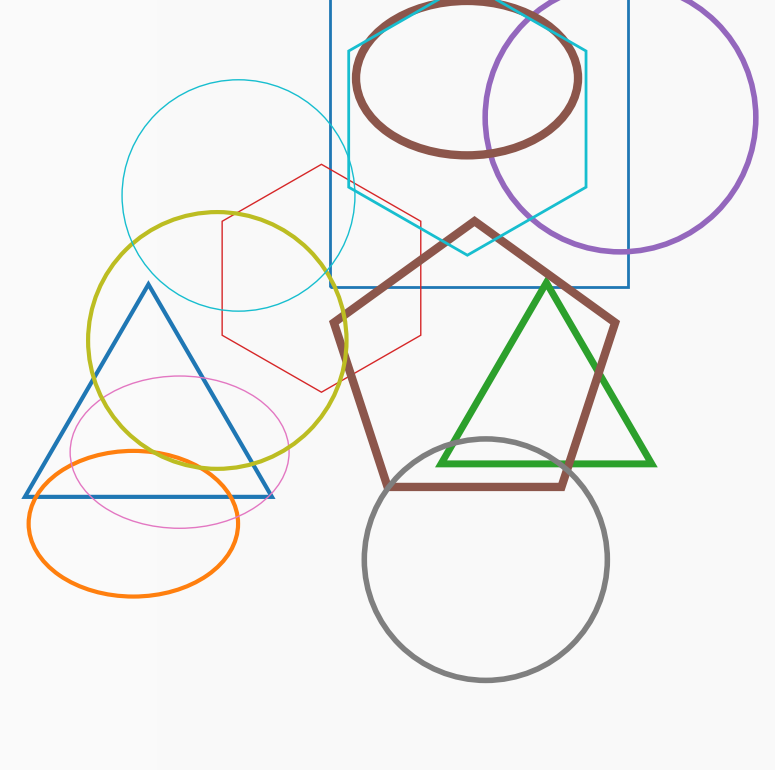[{"shape": "triangle", "thickness": 1.5, "radius": 0.92, "center": [0.192, 0.447]}, {"shape": "square", "thickness": 1, "radius": 0.96, "center": [0.618, 0.819]}, {"shape": "oval", "thickness": 1.5, "radius": 0.68, "center": [0.172, 0.32]}, {"shape": "triangle", "thickness": 2.5, "radius": 0.78, "center": [0.705, 0.476]}, {"shape": "hexagon", "thickness": 0.5, "radius": 0.74, "center": [0.415, 0.639]}, {"shape": "circle", "thickness": 2, "radius": 0.87, "center": [0.801, 0.848]}, {"shape": "oval", "thickness": 3, "radius": 0.72, "center": [0.603, 0.899]}, {"shape": "pentagon", "thickness": 3, "radius": 0.95, "center": [0.612, 0.522]}, {"shape": "oval", "thickness": 0.5, "radius": 0.71, "center": [0.232, 0.413]}, {"shape": "circle", "thickness": 2, "radius": 0.78, "center": [0.627, 0.273]}, {"shape": "circle", "thickness": 1.5, "radius": 0.83, "center": [0.28, 0.558]}, {"shape": "hexagon", "thickness": 1, "radius": 0.88, "center": [0.603, 0.845]}, {"shape": "circle", "thickness": 0.5, "radius": 0.75, "center": [0.308, 0.746]}]